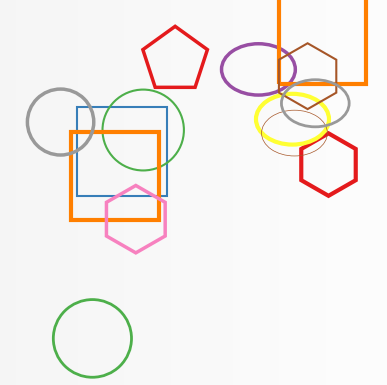[{"shape": "pentagon", "thickness": 2.5, "radius": 0.44, "center": [0.452, 0.844]}, {"shape": "hexagon", "thickness": 3, "radius": 0.41, "center": [0.848, 0.573]}, {"shape": "square", "thickness": 1.5, "radius": 0.58, "center": [0.315, 0.606]}, {"shape": "circle", "thickness": 2, "radius": 0.5, "center": [0.238, 0.121]}, {"shape": "circle", "thickness": 1.5, "radius": 0.53, "center": [0.37, 0.662]}, {"shape": "oval", "thickness": 2.5, "radius": 0.48, "center": [0.667, 0.82]}, {"shape": "square", "thickness": 3, "radius": 0.56, "center": [0.832, 0.895]}, {"shape": "square", "thickness": 3, "radius": 0.57, "center": [0.297, 0.542]}, {"shape": "oval", "thickness": 3, "radius": 0.47, "center": [0.755, 0.69]}, {"shape": "hexagon", "thickness": 1.5, "radius": 0.43, "center": [0.794, 0.802]}, {"shape": "oval", "thickness": 0.5, "radius": 0.42, "center": [0.76, 0.654]}, {"shape": "hexagon", "thickness": 2.5, "radius": 0.44, "center": [0.35, 0.431]}, {"shape": "circle", "thickness": 2.5, "radius": 0.43, "center": [0.156, 0.683]}, {"shape": "oval", "thickness": 2, "radius": 0.44, "center": [0.814, 0.732]}]